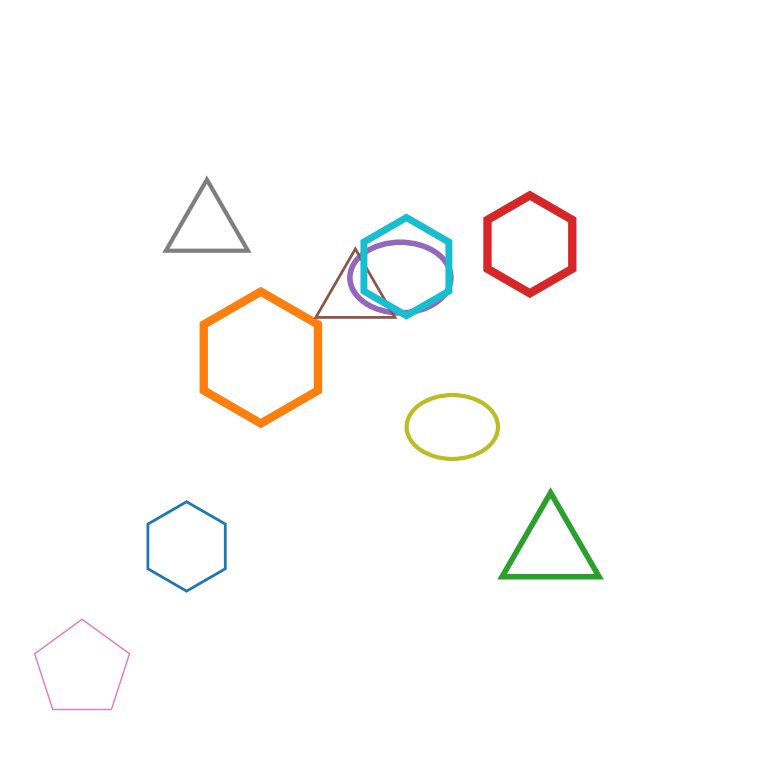[{"shape": "hexagon", "thickness": 1, "radius": 0.29, "center": [0.242, 0.29]}, {"shape": "hexagon", "thickness": 3, "radius": 0.43, "center": [0.339, 0.536]}, {"shape": "triangle", "thickness": 2, "radius": 0.36, "center": [0.715, 0.287]}, {"shape": "hexagon", "thickness": 3, "radius": 0.32, "center": [0.688, 0.683]}, {"shape": "oval", "thickness": 2, "radius": 0.33, "center": [0.52, 0.64]}, {"shape": "triangle", "thickness": 1, "radius": 0.3, "center": [0.461, 0.617]}, {"shape": "pentagon", "thickness": 0.5, "radius": 0.32, "center": [0.107, 0.131]}, {"shape": "triangle", "thickness": 1.5, "radius": 0.31, "center": [0.269, 0.705]}, {"shape": "oval", "thickness": 1.5, "radius": 0.3, "center": [0.587, 0.445]}, {"shape": "hexagon", "thickness": 2.5, "radius": 0.32, "center": [0.528, 0.654]}]